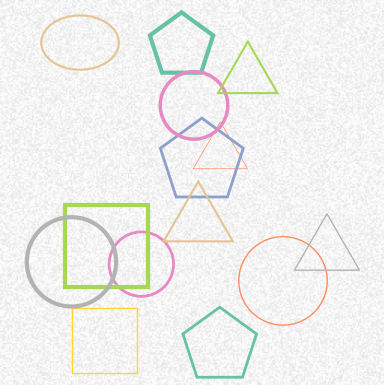[{"shape": "pentagon", "thickness": 3, "radius": 0.43, "center": [0.472, 0.881]}, {"shape": "pentagon", "thickness": 2, "radius": 0.5, "center": [0.571, 0.102]}, {"shape": "circle", "thickness": 1, "radius": 0.57, "center": [0.735, 0.27]}, {"shape": "triangle", "thickness": 0.5, "radius": 0.41, "center": [0.572, 0.602]}, {"shape": "pentagon", "thickness": 2, "radius": 0.57, "center": [0.524, 0.58]}, {"shape": "circle", "thickness": 2.5, "radius": 0.44, "center": [0.504, 0.726]}, {"shape": "circle", "thickness": 2, "radius": 0.42, "center": [0.367, 0.314]}, {"shape": "triangle", "thickness": 1.5, "radius": 0.45, "center": [0.644, 0.803]}, {"shape": "square", "thickness": 3, "radius": 0.54, "center": [0.276, 0.361]}, {"shape": "square", "thickness": 1, "radius": 0.42, "center": [0.271, 0.115]}, {"shape": "oval", "thickness": 1.5, "radius": 0.5, "center": [0.208, 0.889]}, {"shape": "triangle", "thickness": 1.5, "radius": 0.52, "center": [0.515, 0.425]}, {"shape": "circle", "thickness": 3, "radius": 0.58, "center": [0.186, 0.32]}, {"shape": "triangle", "thickness": 1, "radius": 0.49, "center": [0.849, 0.347]}]